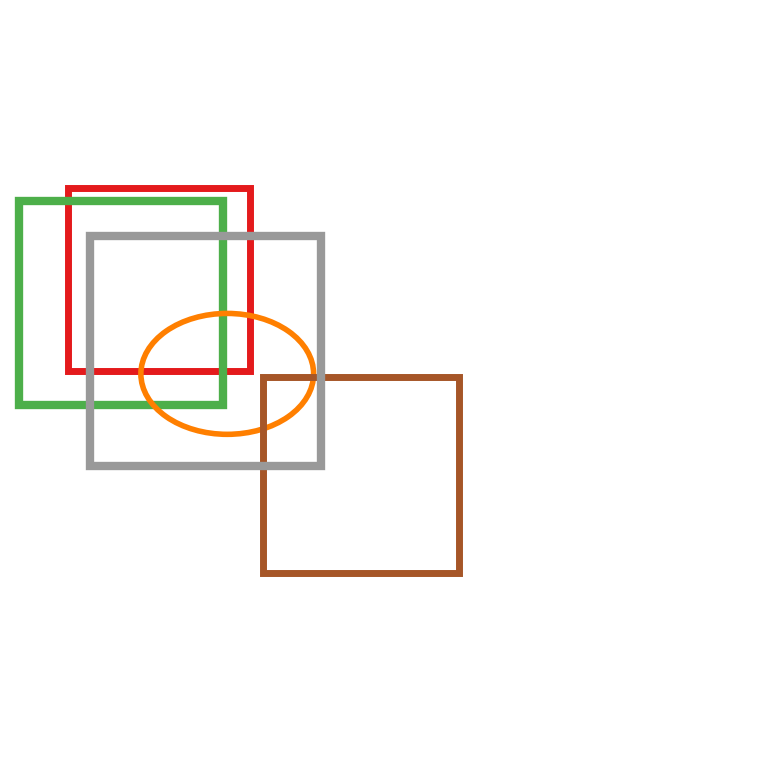[{"shape": "square", "thickness": 2.5, "radius": 0.59, "center": [0.207, 0.637]}, {"shape": "square", "thickness": 3, "radius": 0.66, "center": [0.157, 0.607]}, {"shape": "oval", "thickness": 2, "radius": 0.56, "center": [0.295, 0.514]}, {"shape": "square", "thickness": 2.5, "radius": 0.64, "center": [0.469, 0.383]}, {"shape": "square", "thickness": 3, "radius": 0.75, "center": [0.267, 0.544]}]